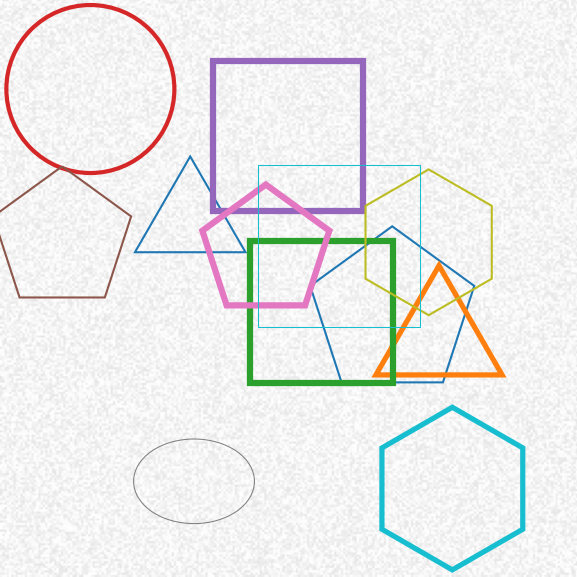[{"shape": "pentagon", "thickness": 1, "radius": 0.75, "center": [0.679, 0.458]}, {"shape": "triangle", "thickness": 1, "radius": 0.55, "center": [0.329, 0.618]}, {"shape": "triangle", "thickness": 2.5, "radius": 0.63, "center": [0.76, 0.413]}, {"shape": "square", "thickness": 3, "radius": 0.62, "center": [0.557, 0.459]}, {"shape": "circle", "thickness": 2, "radius": 0.73, "center": [0.156, 0.845]}, {"shape": "square", "thickness": 3, "radius": 0.65, "center": [0.498, 0.764]}, {"shape": "pentagon", "thickness": 1, "radius": 0.63, "center": [0.108, 0.586]}, {"shape": "pentagon", "thickness": 3, "radius": 0.58, "center": [0.46, 0.564]}, {"shape": "oval", "thickness": 0.5, "radius": 0.52, "center": [0.336, 0.166]}, {"shape": "hexagon", "thickness": 1, "radius": 0.63, "center": [0.742, 0.58]}, {"shape": "hexagon", "thickness": 2.5, "radius": 0.7, "center": [0.783, 0.153]}, {"shape": "square", "thickness": 0.5, "radius": 0.7, "center": [0.587, 0.573]}]